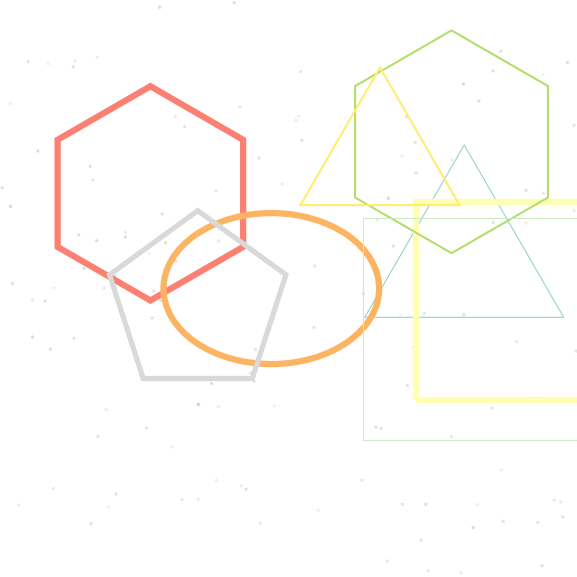[{"shape": "triangle", "thickness": 0.5, "radius": 0.99, "center": [0.804, 0.549]}, {"shape": "square", "thickness": 3, "radius": 0.86, "center": [0.891, 0.478]}, {"shape": "hexagon", "thickness": 3, "radius": 0.93, "center": [0.26, 0.664]}, {"shape": "oval", "thickness": 3, "radius": 0.93, "center": [0.47, 0.499]}, {"shape": "hexagon", "thickness": 1, "radius": 0.96, "center": [0.782, 0.754]}, {"shape": "pentagon", "thickness": 2.5, "radius": 0.8, "center": [0.342, 0.474]}, {"shape": "square", "thickness": 0.5, "radius": 0.96, "center": [0.821, 0.429]}, {"shape": "triangle", "thickness": 1, "radius": 0.79, "center": [0.658, 0.723]}]